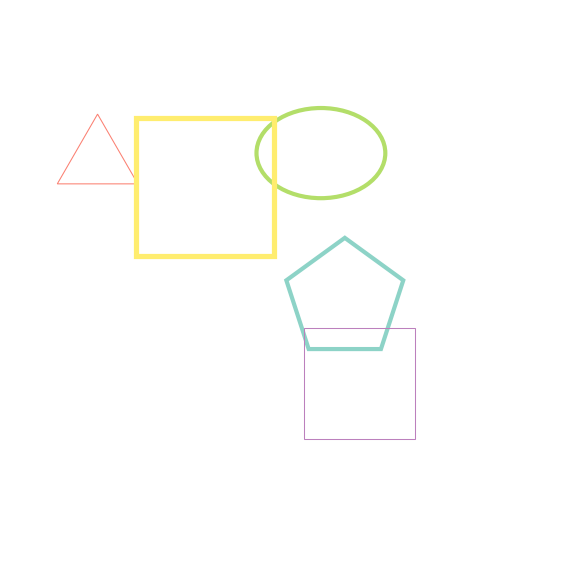[{"shape": "pentagon", "thickness": 2, "radius": 0.53, "center": [0.597, 0.481]}, {"shape": "triangle", "thickness": 0.5, "radius": 0.4, "center": [0.169, 0.721]}, {"shape": "oval", "thickness": 2, "radius": 0.56, "center": [0.556, 0.734]}, {"shape": "square", "thickness": 0.5, "radius": 0.48, "center": [0.622, 0.335]}, {"shape": "square", "thickness": 2.5, "radius": 0.6, "center": [0.356, 0.676]}]